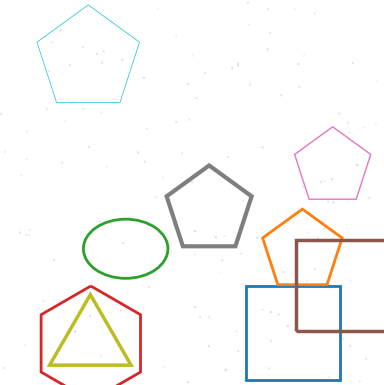[{"shape": "square", "thickness": 2, "radius": 0.61, "center": [0.762, 0.136]}, {"shape": "pentagon", "thickness": 2, "radius": 0.54, "center": [0.785, 0.348]}, {"shape": "oval", "thickness": 2, "radius": 0.55, "center": [0.326, 0.354]}, {"shape": "hexagon", "thickness": 2, "radius": 0.75, "center": [0.236, 0.108]}, {"shape": "square", "thickness": 2.5, "radius": 0.59, "center": [0.887, 0.259]}, {"shape": "pentagon", "thickness": 1, "radius": 0.52, "center": [0.864, 0.567]}, {"shape": "pentagon", "thickness": 3, "radius": 0.58, "center": [0.543, 0.454]}, {"shape": "triangle", "thickness": 2.5, "radius": 0.61, "center": [0.235, 0.113]}, {"shape": "pentagon", "thickness": 0.5, "radius": 0.7, "center": [0.229, 0.847]}]